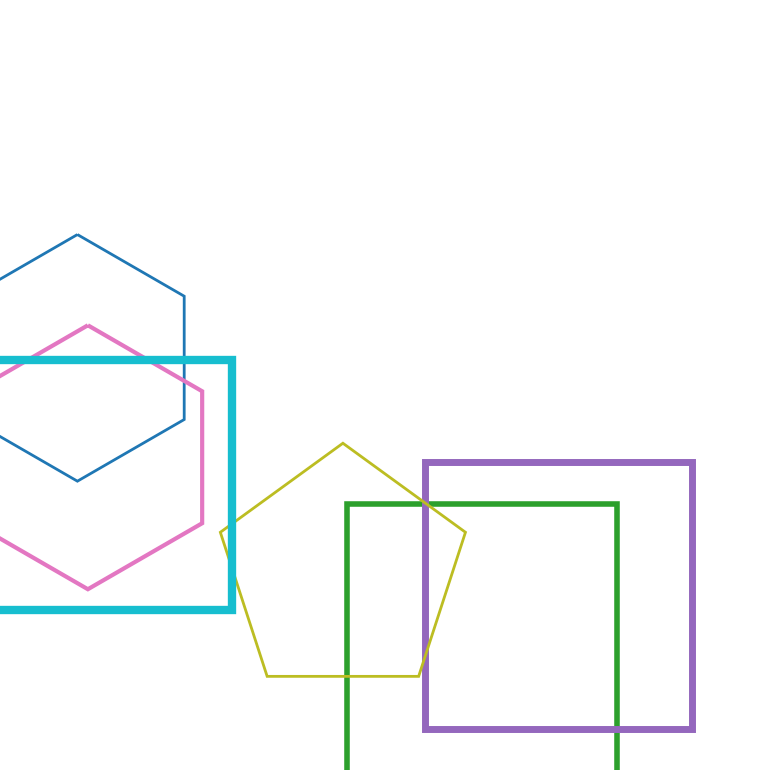[{"shape": "hexagon", "thickness": 1, "radius": 0.8, "center": [0.101, 0.535]}, {"shape": "square", "thickness": 2, "radius": 0.88, "center": [0.626, 0.17]}, {"shape": "square", "thickness": 2.5, "radius": 0.87, "center": [0.725, 0.227]}, {"shape": "hexagon", "thickness": 1.5, "radius": 0.86, "center": [0.114, 0.406]}, {"shape": "pentagon", "thickness": 1, "radius": 0.84, "center": [0.445, 0.257]}, {"shape": "square", "thickness": 3, "radius": 0.81, "center": [0.138, 0.37]}]